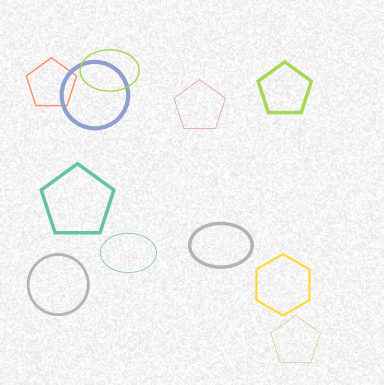[{"shape": "oval", "thickness": 0.5, "radius": 0.36, "center": [0.333, 0.343]}, {"shape": "pentagon", "thickness": 2.5, "radius": 0.5, "center": [0.201, 0.476]}, {"shape": "pentagon", "thickness": 1, "radius": 0.34, "center": [0.134, 0.781]}, {"shape": "circle", "thickness": 3, "radius": 0.43, "center": [0.246, 0.753]}, {"shape": "pentagon", "thickness": 0.5, "radius": 0.35, "center": [0.519, 0.723]}, {"shape": "oval", "thickness": 1, "radius": 0.38, "center": [0.285, 0.817]}, {"shape": "pentagon", "thickness": 2.5, "radius": 0.36, "center": [0.74, 0.766]}, {"shape": "hexagon", "thickness": 1.5, "radius": 0.4, "center": [0.735, 0.26]}, {"shape": "pentagon", "thickness": 0.5, "radius": 0.34, "center": [0.768, 0.113]}, {"shape": "circle", "thickness": 2, "radius": 0.39, "center": [0.151, 0.261]}, {"shape": "oval", "thickness": 2.5, "radius": 0.41, "center": [0.574, 0.363]}]